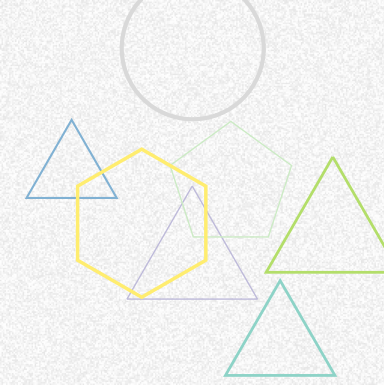[{"shape": "triangle", "thickness": 2, "radius": 0.82, "center": [0.728, 0.107]}, {"shape": "triangle", "thickness": 1, "radius": 0.98, "center": [0.499, 0.321]}, {"shape": "triangle", "thickness": 1.5, "radius": 0.68, "center": [0.186, 0.553]}, {"shape": "triangle", "thickness": 2, "radius": 1.0, "center": [0.864, 0.393]}, {"shape": "circle", "thickness": 3, "radius": 0.92, "center": [0.501, 0.875]}, {"shape": "pentagon", "thickness": 1, "radius": 0.83, "center": [0.6, 0.519]}, {"shape": "hexagon", "thickness": 2.5, "radius": 0.96, "center": [0.368, 0.42]}]